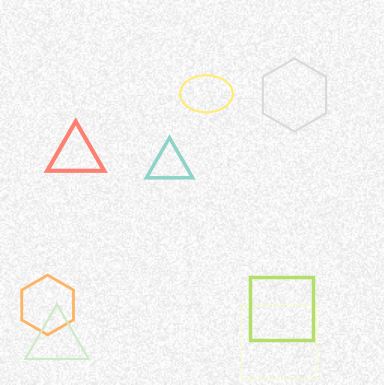[{"shape": "triangle", "thickness": 2.5, "radius": 0.35, "center": [0.44, 0.573]}, {"shape": "square", "thickness": 0.5, "radius": 0.49, "center": [0.723, 0.113]}, {"shape": "triangle", "thickness": 3, "radius": 0.43, "center": [0.197, 0.599]}, {"shape": "hexagon", "thickness": 2, "radius": 0.39, "center": [0.124, 0.208]}, {"shape": "square", "thickness": 2.5, "radius": 0.41, "center": [0.731, 0.198]}, {"shape": "hexagon", "thickness": 1.5, "radius": 0.47, "center": [0.765, 0.753]}, {"shape": "triangle", "thickness": 1.5, "radius": 0.47, "center": [0.148, 0.115]}, {"shape": "oval", "thickness": 1.5, "radius": 0.34, "center": [0.536, 0.756]}]